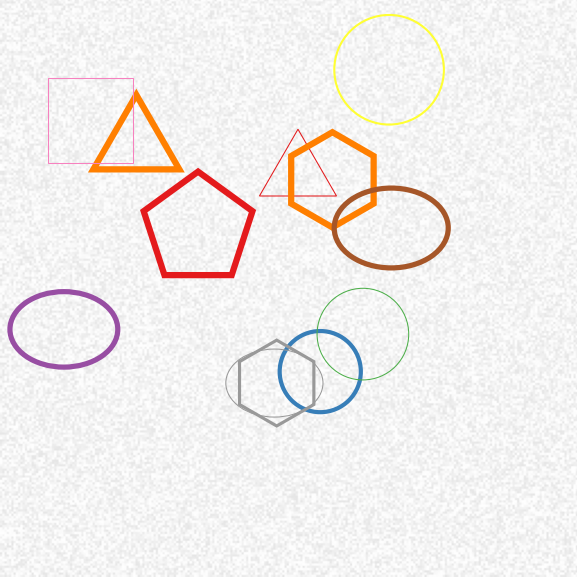[{"shape": "pentagon", "thickness": 3, "radius": 0.5, "center": [0.343, 0.603]}, {"shape": "triangle", "thickness": 0.5, "radius": 0.39, "center": [0.516, 0.698]}, {"shape": "circle", "thickness": 2, "radius": 0.35, "center": [0.555, 0.356]}, {"shape": "circle", "thickness": 0.5, "radius": 0.4, "center": [0.628, 0.421]}, {"shape": "oval", "thickness": 2.5, "radius": 0.47, "center": [0.111, 0.429]}, {"shape": "triangle", "thickness": 3, "radius": 0.43, "center": [0.236, 0.749]}, {"shape": "hexagon", "thickness": 3, "radius": 0.41, "center": [0.576, 0.688]}, {"shape": "circle", "thickness": 1, "radius": 0.47, "center": [0.674, 0.878]}, {"shape": "oval", "thickness": 2.5, "radius": 0.49, "center": [0.677, 0.604]}, {"shape": "square", "thickness": 0.5, "radius": 0.37, "center": [0.157, 0.791]}, {"shape": "hexagon", "thickness": 1.5, "radius": 0.37, "center": [0.479, 0.336]}, {"shape": "oval", "thickness": 0.5, "radius": 0.42, "center": [0.475, 0.336]}]